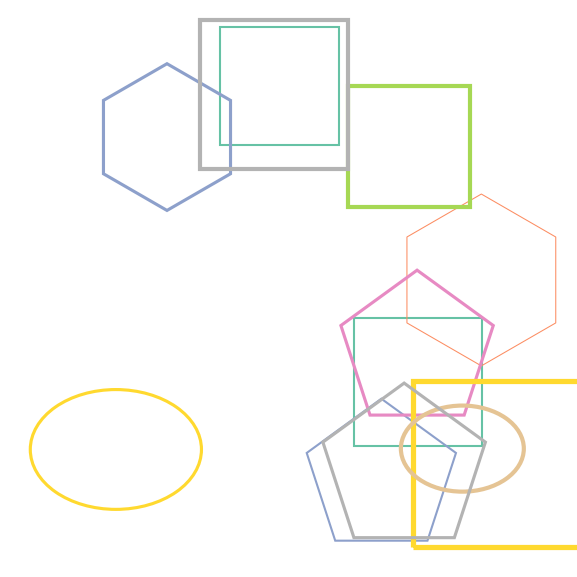[{"shape": "square", "thickness": 1, "radius": 0.56, "center": [0.724, 0.338]}, {"shape": "square", "thickness": 1, "radius": 0.51, "center": [0.484, 0.851]}, {"shape": "hexagon", "thickness": 0.5, "radius": 0.74, "center": [0.834, 0.514]}, {"shape": "pentagon", "thickness": 1, "radius": 0.68, "center": [0.66, 0.173]}, {"shape": "hexagon", "thickness": 1.5, "radius": 0.64, "center": [0.289, 0.762]}, {"shape": "pentagon", "thickness": 1.5, "radius": 0.69, "center": [0.722, 0.393]}, {"shape": "square", "thickness": 2, "radius": 0.53, "center": [0.708, 0.746]}, {"shape": "oval", "thickness": 1.5, "radius": 0.74, "center": [0.201, 0.221]}, {"shape": "square", "thickness": 2.5, "radius": 0.72, "center": [0.859, 0.195]}, {"shape": "oval", "thickness": 2, "radius": 0.53, "center": [0.801, 0.222]}, {"shape": "square", "thickness": 2, "radius": 0.64, "center": [0.475, 0.836]}, {"shape": "pentagon", "thickness": 1.5, "radius": 0.74, "center": [0.7, 0.188]}]